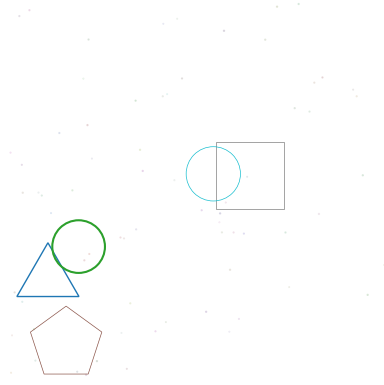[{"shape": "triangle", "thickness": 1, "radius": 0.47, "center": [0.124, 0.276]}, {"shape": "circle", "thickness": 1.5, "radius": 0.34, "center": [0.204, 0.36]}, {"shape": "pentagon", "thickness": 0.5, "radius": 0.49, "center": [0.172, 0.107]}, {"shape": "square", "thickness": 0.5, "radius": 0.44, "center": [0.649, 0.545]}, {"shape": "circle", "thickness": 0.5, "radius": 0.35, "center": [0.554, 0.548]}]